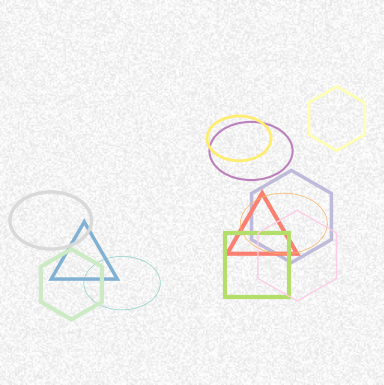[{"shape": "oval", "thickness": 0.5, "radius": 0.5, "center": [0.317, 0.265]}, {"shape": "hexagon", "thickness": 2, "radius": 0.42, "center": [0.875, 0.692]}, {"shape": "hexagon", "thickness": 2.5, "radius": 0.6, "center": [0.757, 0.438]}, {"shape": "triangle", "thickness": 3, "radius": 0.52, "center": [0.681, 0.393]}, {"shape": "triangle", "thickness": 2.5, "radius": 0.5, "center": [0.219, 0.325]}, {"shape": "oval", "thickness": 0.5, "radius": 0.56, "center": [0.737, 0.419]}, {"shape": "square", "thickness": 3, "radius": 0.42, "center": [0.667, 0.311]}, {"shape": "hexagon", "thickness": 1, "radius": 0.59, "center": [0.772, 0.336]}, {"shape": "oval", "thickness": 2.5, "radius": 0.53, "center": [0.132, 0.427]}, {"shape": "oval", "thickness": 1.5, "radius": 0.54, "center": [0.652, 0.608]}, {"shape": "hexagon", "thickness": 3, "radius": 0.46, "center": [0.185, 0.262]}, {"shape": "oval", "thickness": 2, "radius": 0.42, "center": [0.621, 0.64]}]